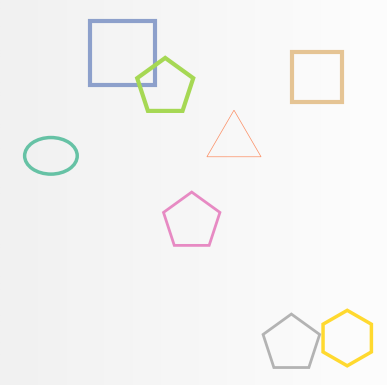[{"shape": "oval", "thickness": 2.5, "radius": 0.34, "center": [0.131, 0.595]}, {"shape": "triangle", "thickness": 0.5, "radius": 0.4, "center": [0.604, 0.633]}, {"shape": "square", "thickness": 3, "radius": 0.42, "center": [0.316, 0.862]}, {"shape": "pentagon", "thickness": 2, "radius": 0.38, "center": [0.495, 0.425]}, {"shape": "pentagon", "thickness": 3, "radius": 0.38, "center": [0.426, 0.773]}, {"shape": "hexagon", "thickness": 2.5, "radius": 0.36, "center": [0.896, 0.122]}, {"shape": "square", "thickness": 3, "radius": 0.32, "center": [0.818, 0.8]}, {"shape": "pentagon", "thickness": 2, "radius": 0.38, "center": [0.752, 0.107]}]